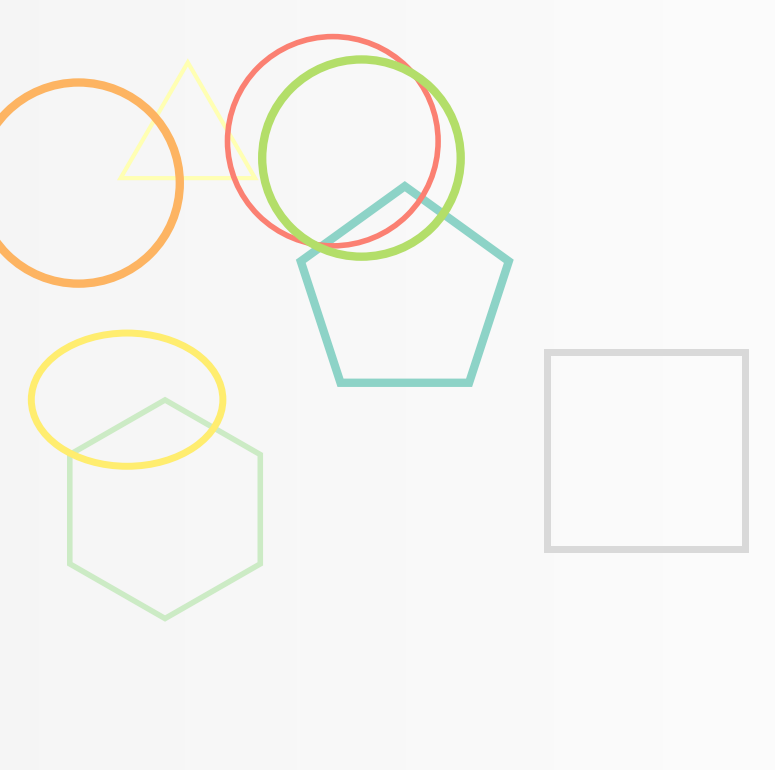[{"shape": "pentagon", "thickness": 3, "radius": 0.71, "center": [0.522, 0.617]}, {"shape": "triangle", "thickness": 1.5, "radius": 0.5, "center": [0.242, 0.819]}, {"shape": "circle", "thickness": 2, "radius": 0.68, "center": [0.429, 0.817]}, {"shape": "circle", "thickness": 3, "radius": 0.65, "center": [0.101, 0.762]}, {"shape": "circle", "thickness": 3, "radius": 0.64, "center": [0.466, 0.795]}, {"shape": "square", "thickness": 2.5, "radius": 0.64, "center": [0.833, 0.415]}, {"shape": "hexagon", "thickness": 2, "radius": 0.71, "center": [0.213, 0.339]}, {"shape": "oval", "thickness": 2.5, "radius": 0.62, "center": [0.164, 0.481]}]